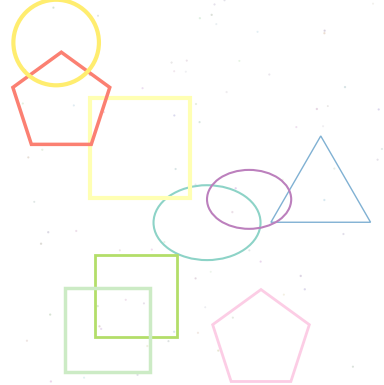[{"shape": "oval", "thickness": 1.5, "radius": 0.69, "center": [0.538, 0.422]}, {"shape": "square", "thickness": 3, "radius": 0.65, "center": [0.364, 0.616]}, {"shape": "pentagon", "thickness": 2.5, "radius": 0.66, "center": [0.159, 0.732]}, {"shape": "triangle", "thickness": 1, "radius": 0.75, "center": [0.833, 0.497]}, {"shape": "square", "thickness": 2, "radius": 0.53, "center": [0.354, 0.23]}, {"shape": "pentagon", "thickness": 2, "radius": 0.66, "center": [0.678, 0.116]}, {"shape": "oval", "thickness": 1.5, "radius": 0.55, "center": [0.647, 0.482]}, {"shape": "square", "thickness": 2.5, "radius": 0.55, "center": [0.279, 0.142]}, {"shape": "circle", "thickness": 3, "radius": 0.56, "center": [0.146, 0.89]}]